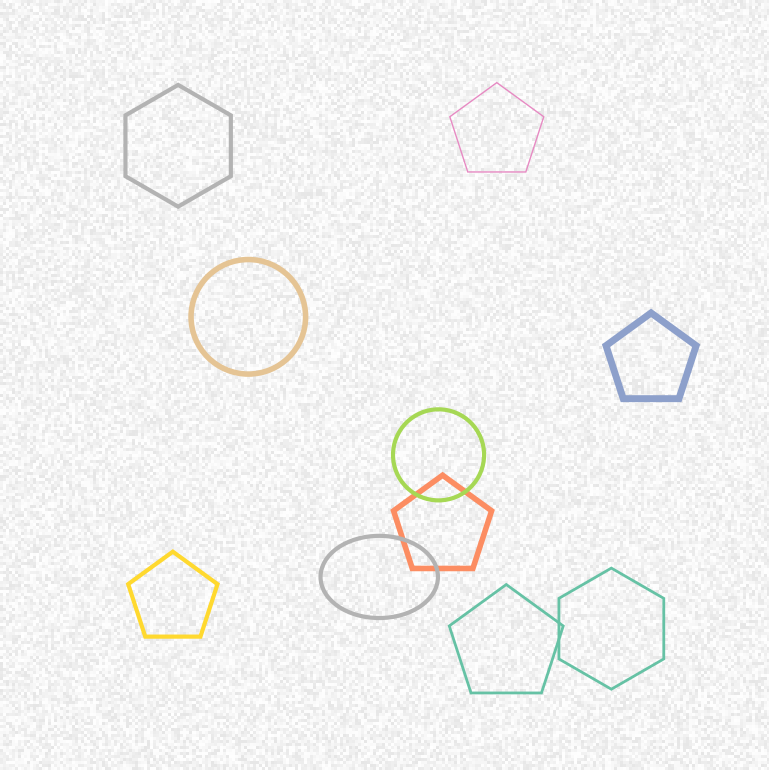[{"shape": "hexagon", "thickness": 1, "radius": 0.39, "center": [0.794, 0.184]}, {"shape": "pentagon", "thickness": 1, "radius": 0.39, "center": [0.657, 0.163]}, {"shape": "pentagon", "thickness": 2, "radius": 0.33, "center": [0.575, 0.316]}, {"shape": "pentagon", "thickness": 2.5, "radius": 0.31, "center": [0.846, 0.532]}, {"shape": "pentagon", "thickness": 0.5, "radius": 0.32, "center": [0.645, 0.829]}, {"shape": "circle", "thickness": 1.5, "radius": 0.3, "center": [0.57, 0.409]}, {"shape": "pentagon", "thickness": 1.5, "radius": 0.3, "center": [0.224, 0.223]}, {"shape": "circle", "thickness": 2, "radius": 0.37, "center": [0.322, 0.589]}, {"shape": "oval", "thickness": 1.5, "radius": 0.38, "center": [0.493, 0.251]}, {"shape": "hexagon", "thickness": 1.5, "radius": 0.4, "center": [0.231, 0.811]}]